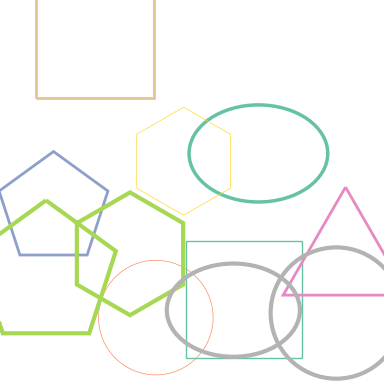[{"shape": "square", "thickness": 1, "radius": 0.76, "center": [0.634, 0.222]}, {"shape": "oval", "thickness": 2.5, "radius": 0.9, "center": [0.671, 0.601]}, {"shape": "circle", "thickness": 0.5, "radius": 0.74, "center": [0.405, 0.175]}, {"shape": "pentagon", "thickness": 2, "radius": 0.74, "center": [0.139, 0.458]}, {"shape": "triangle", "thickness": 2, "radius": 0.93, "center": [0.897, 0.327]}, {"shape": "pentagon", "thickness": 3, "radius": 0.95, "center": [0.119, 0.289]}, {"shape": "hexagon", "thickness": 3, "radius": 0.8, "center": [0.338, 0.341]}, {"shape": "hexagon", "thickness": 0.5, "radius": 0.7, "center": [0.477, 0.581]}, {"shape": "square", "thickness": 2, "radius": 0.76, "center": [0.246, 0.899]}, {"shape": "circle", "thickness": 3, "radius": 0.85, "center": [0.873, 0.187]}, {"shape": "oval", "thickness": 3, "radius": 0.86, "center": [0.606, 0.194]}]